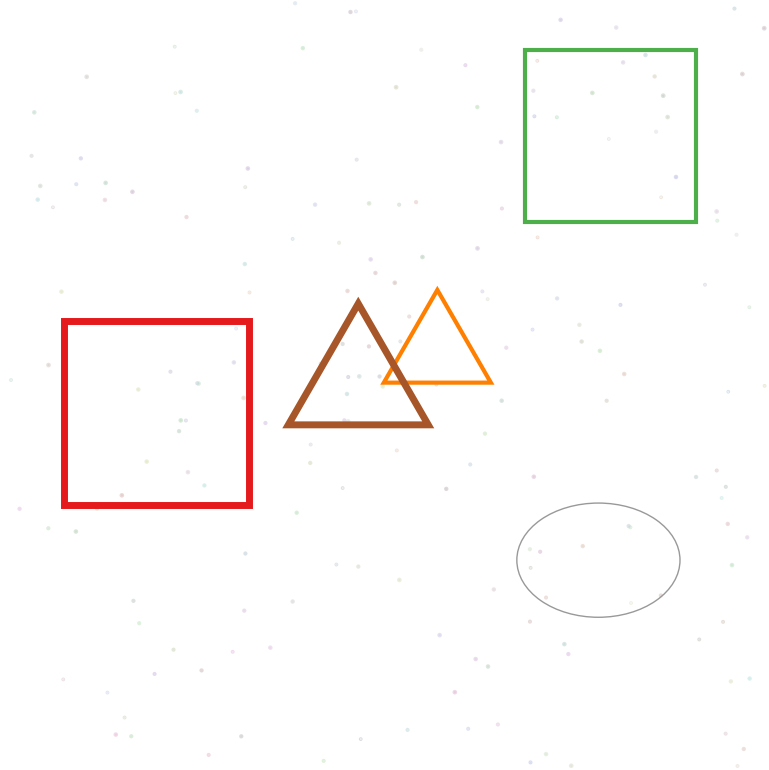[{"shape": "square", "thickness": 2.5, "radius": 0.6, "center": [0.203, 0.463]}, {"shape": "square", "thickness": 1.5, "radius": 0.56, "center": [0.793, 0.823]}, {"shape": "triangle", "thickness": 1.5, "radius": 0.4, "center": [0.568, 0.543]}, {"shape": "triangle", "thickness": 2.5, "radius": 0.52, "center": [0.465, 0.501]}, {"shape": "oval", "thickness": 0.5, "radius": 0.53, "center": [0.777, 0.273]}]